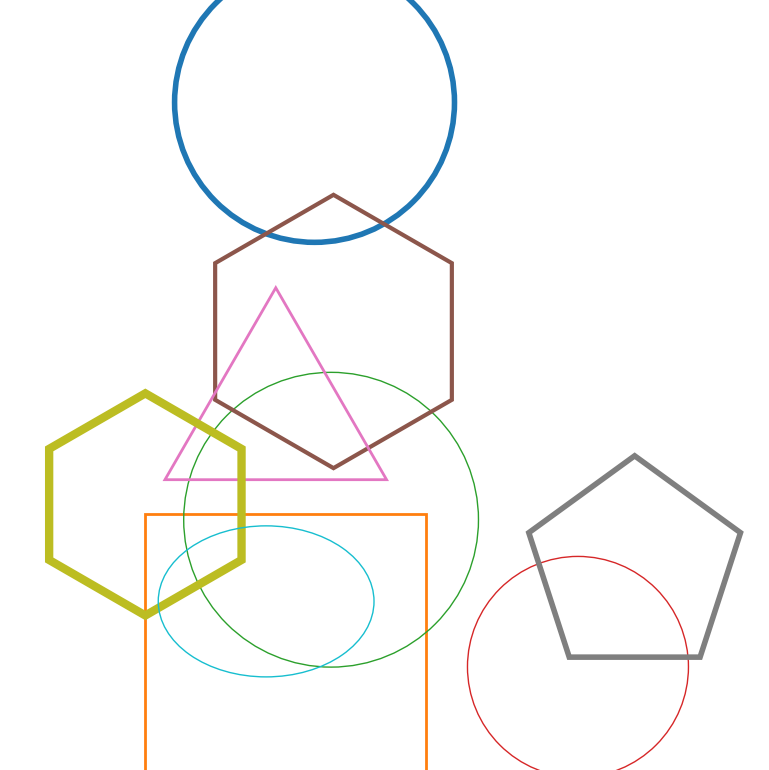[{"shape": "circle", "thickness": 2, "radius": 0.91, "center": [0.408, 0.867]}, {"shape": "square", "thickness": 1, "radius": 0.91, "center": [0.371, 0.15]}, {"shape": "circle", "thickness": 0.5, "radius": 0.96, "center": [0.43, 0.325]}, {"shape": "circle", "thickness": 0.5, "radius": 0.72, "center": [0.751, 0.134]}, {"shape": "hexagon", "thickness": 1.5, "radius": 0.89, "center": [0.433, 0.57]}, {"shape": "triangle", "thickness": 1, "radius": 0.83, "center": [0.358, 0.46]}, {"shape": "pentagon", "thickness": 2, "radius": 0.72, "center": [0.824, 0.264]}, {"shape": "hexagon", "thickness": 3, "radius": 0.72, "center": [0.189, 0.345]}, {"shape": "oval", "thickness": 0.5, "radius": 0.7, "center": [0.346, 0.219]}]